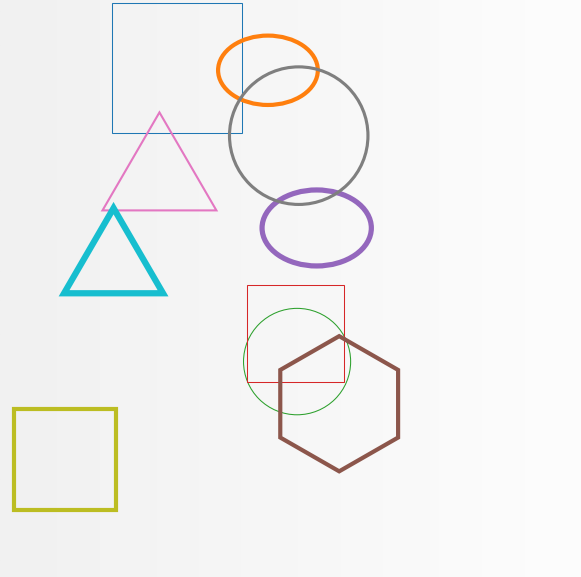[{"shape": "square", "thickness": 0.5, "radius": 0.56, "center": [0.305, 0.881]}, {"shape": "oval", "thickness": 2, "radius": 0.43, "center": [0.461, 0.877]}, {"shape": "circle", "thickness": 0.5, "radius": 0.46, "center": [0.511, 0.373]}, {"shape": "square", "thickness": 0.5, "radius": 0.42, "center": [0.508, 0.422]}, {"shape": "oval", "thickness": 2.5, "radius": 0.47, "center": [0.545, 0.604]}, {"shape": "hexagon", "thickness": 2, "radius": 0.59, "center": [0.584, 0.3]}, {"shape": "triangle", "thickness": 1, "radius": 0.57, "center": [0.274, 0.691]}, {"shape": "circle", "thickness": 1.5, "radius": 0.6, "center": [0.514, 0.764]}, {"shape": "square", "thickness": 2, "radius": 0.44, "center": [0.112, 0.204]}, {"shape": "triangle", "thickness": 3, "radius": 0.49, "center": [0.195, 0.54]}]